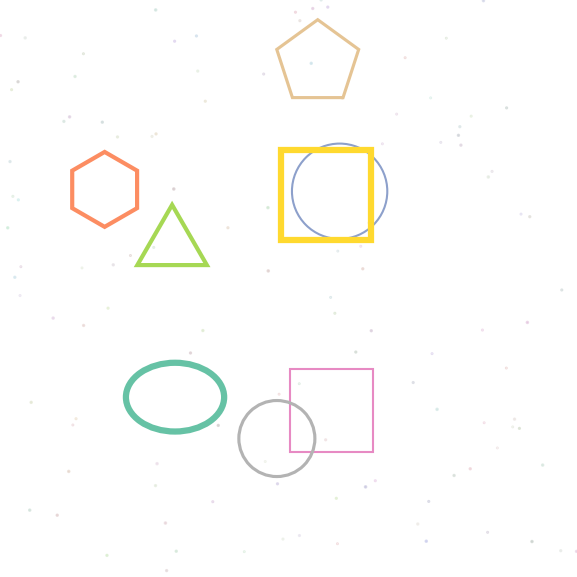[{"shape": "oval", "thickness": 3, "radius": 0.43, "center": [0.303, 0.311]}, {"shape": "hexagon", "thickness": 2, "radius": 0.32, "center": [0.181, 0.671]}, {"shape": "circle", "thickness": 1, "radius": 0.41, "center": [0.588, 0.668]}, {"shape": "square", "thickness": 1, "radius": 0.36, "center": [0.574, 0.288]}, {"shape": "triangle", "thickness": 2, "radius": 0.35, "center": [0.298, 0.575]}, {"shape": "square", "thickness": 3, "radius": 0.39, "center": [0.564, 0.662]}, {"shape": "pentagon", "thickness": 1.5, "radius": 0.37, "center": [0.55, 0.89]}, {"shape": "circle", "thickness": 1.5, "radius": 0.33, "center": [0.479, 0.24]}]